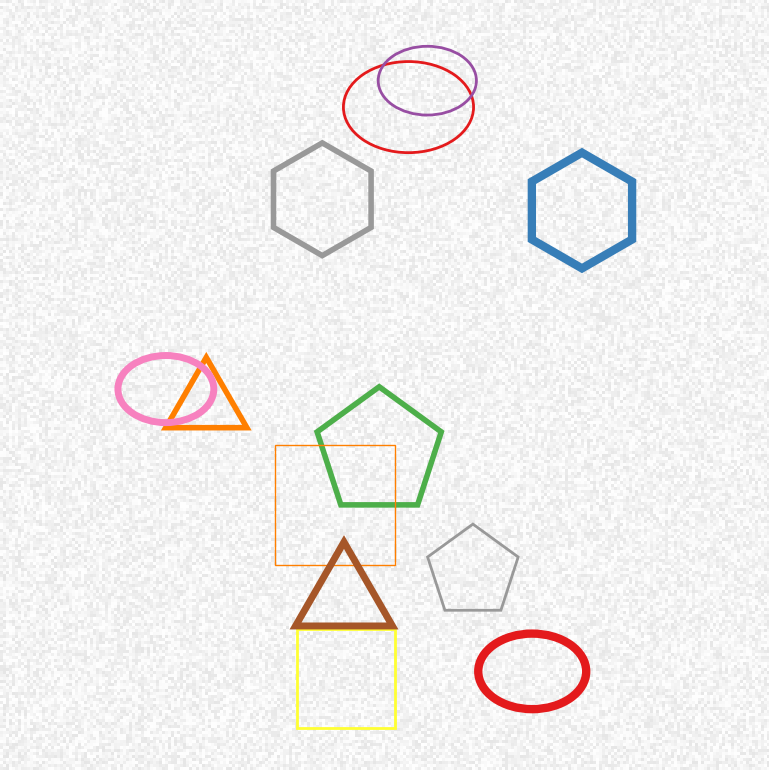[{"shape": "oval", "thickness": 3, "radius": 0.35, "center": [0.691, 0.128]}, {"shape": "oval", "thickness": 1, "radius": 0.42, "center": [0.53, 0.861]}, {"shape": "hexagon", "thickness": 3, "radius": 0.38, "center": [0.756, 0.727]}, {"shape": "pentagon", "thickness": 2, "radius": 0.42, "center": [0.492, 0.413]}, {"shape": "oval", "thickness": 1, "radius": 0.32, "center": [0.555, 0.895]}, {"shape": "square", "thickness": 0.5, "radius": 0.39, "center": [0.435, 0.344]}, {"shape": "triangle", "thickness": 2, "radius": 0.3, "center": [0.268, 0.475]}, {"shape": "square", "thickness": 1, "radius": 0.32, "center": [0.449, 0.119]}, {"shape": "triangle", "thickness": 2.5, "radius": 0.36, "center": [0.447, 0.223]}, {"shape": "oval", "thickness": 2.5, "radius": 0.31, "center": [0.215, 0.495]}, {"shape": "pentagon", "thickness": 1, "radius": 0.31, "center": [0.614, 0.257]}, {"shape": "hexagon", "thickness": 2, "radius": 0.37, "center": [0.419, 0.741]}]